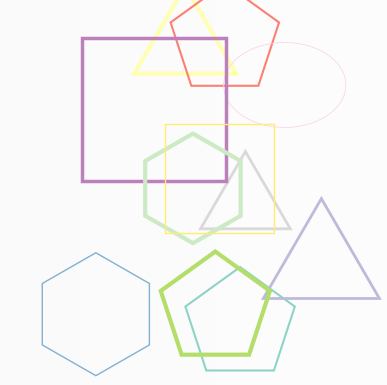[{"shape": "pentagon", "thickness": 1.5, "radius": 0.74, "center": [0.62, 0.158]}, {"shape": "triangle", "thickness": 3, "radius": 0.76, "center": [0.478, 0.885]}, {"shape": "triangle", "thickness": 2, "radius": 0.86, "center": [0.829, 0.311]}, {"shape": "pentagon", "thickness": 1.5, "radius": 0.74, "center": [0.58, 0.896]}, {"shape": "hexagon", "thickness": 1, "radius": 0.8, "center": [0.247, 0.184]}, {"shape": "pentagon", "thickness": 3, "radius": 0.74, "center": [0.556, 0.199]}, {"shape": "oval", "thickness": 0.5, "radius": 0.79, "center": [0.735, 0.779]}, {"shape": "triangle", "thickness": 2, "radius": 0.67, "center": [0.633, 0.473]}, {"shape": "square", "thickness": 2.5, "radius": 0.93, "center": [0.398, 0.716]}, {"shape": "hexagon", "thickness": 3, "radius": 0.71, "center": [0.498, 0.511]}, {"shape": "square", "thickness": 1, "radius": 0.7, "center": [0.566, 0.536]}]